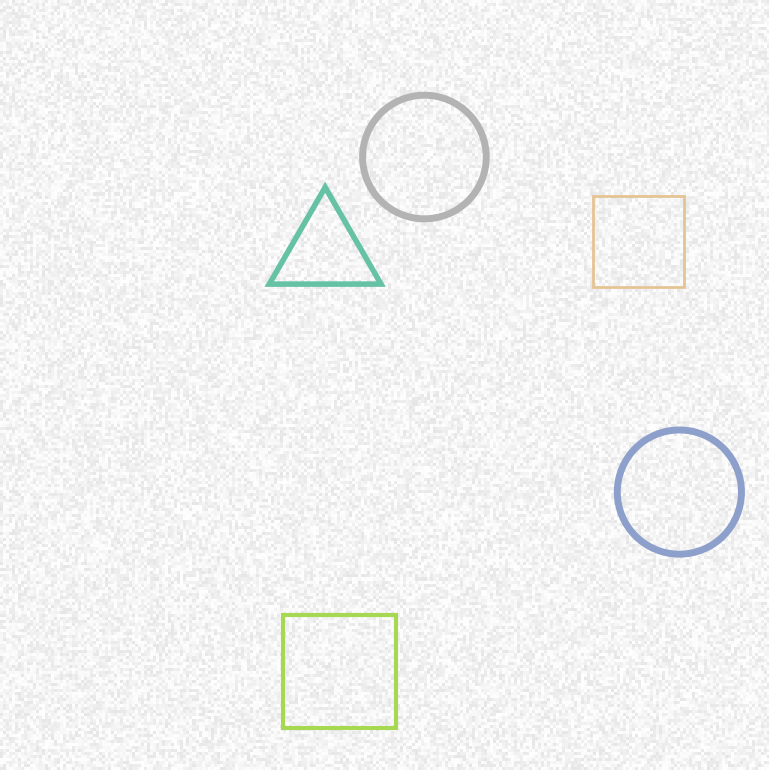[{"shape": "triangle", "thickness": 2, "radius": 0.42, "center": [0.422, 0.673]}, {"shape": "circle", "thickness": 2.5, "radius": 0.4, "center": [0.882, 0.361]}, {"shape": "square", "thickness": 1.5, "radius": 0.37, "center": [0.441, 0.128]}, {"shape": "square", "thickness": 1, "radius": 0.3, "center": [0.83, 0.686]}, {"shape": "circle", "thickness": 2.5, "radius": 0.4, "center": [0.551, 0.796]}]